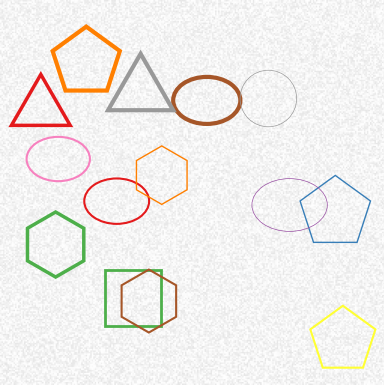[{"shape": "oval", "thickness": 1.5, "radius": 0.42, "center": [0.303, 0.477]}, {"shape": "triangle", "thickness": 2.5, "radius": 0.44, "center": [0.106, 0.718]}, {"shape": "pentagon", "thickness": 1, "radius": 0.48, "center": [0.871, 0.448]}, {"shape": "hexagon", "thickness": 2.5, "radius": 0.42, "center": [0.144, 0.365]}, {"shape": "square", "thickness": 2, "radius": 0.37, "center": [0.345, 0.227]}, {"shape": "oval", "thickness": 0.5, "radius": 0.49, "center": [0.752, 0.468]}, {"shape": "pentagon", "thickness": 3, "radius": 0.46, "center": [0.224, 0.839]}, {"shape": "hexagon", "thickness": 1, "radius": 0.38, "center": [0.42, 0.545]}, {"shape": "pentagon", "thickness": 1.5, "radius": 0.44, "center": [0.891, 0.117]}, {"shape": "oval", "thickness": 3, "radius": 0.44, "center": [0.537, 0.739]}, {"shape": "hexagon", "thickness": 1.5, "radius": 0.41, "center": [0.387, 0.218]}, {"shape": "oval", "thickness": 1.5, "radius": 0.41, "center": [0.151, 0.587]}, {"shape": "circle", "thickness": 0.5, "radius": 0.37, "center": [0.697, 0.744]}, {"shape": "triangle", "thickness": 3, "radius": 0.49, "center": [0.365, 0.763]}]